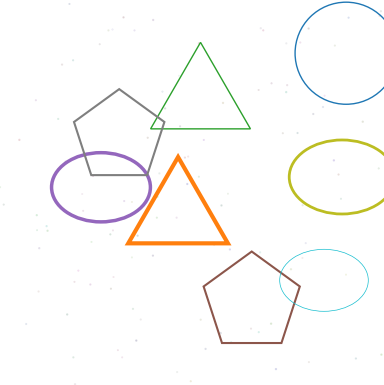[{"shape": "circle", "thickness": 1, "radius": 0.66, "center": [0.899, 0.862]}, {"shape": "triangle", "thickness": 3, "radius": 0.75, "center": [0.463, 0.443]}, {"shape": "triangle", "thickness": 1, "radius": 0.75, "center": [0.521, 0.74]}, {"shape": "oval", "thickness": 2.5, "radius": 0.64, "center": [0.262, 0.514]}, {"shape": "pentagon", "thickness": 1.5, "radius": 0.66, "center": [0.654, 0.215]}, {"shape": "pentagon", "thickness": 1.5, "radius": 0.62, "center": [0.31, 0.645]}, {"shape": "oval", "thickness": 2, "radius": 0.69, "center": [0.889, 0.54]}, {"shape": "oval", "thickness": 0.5, "radius": 0.58, "center": [0.842, 0.272]}]